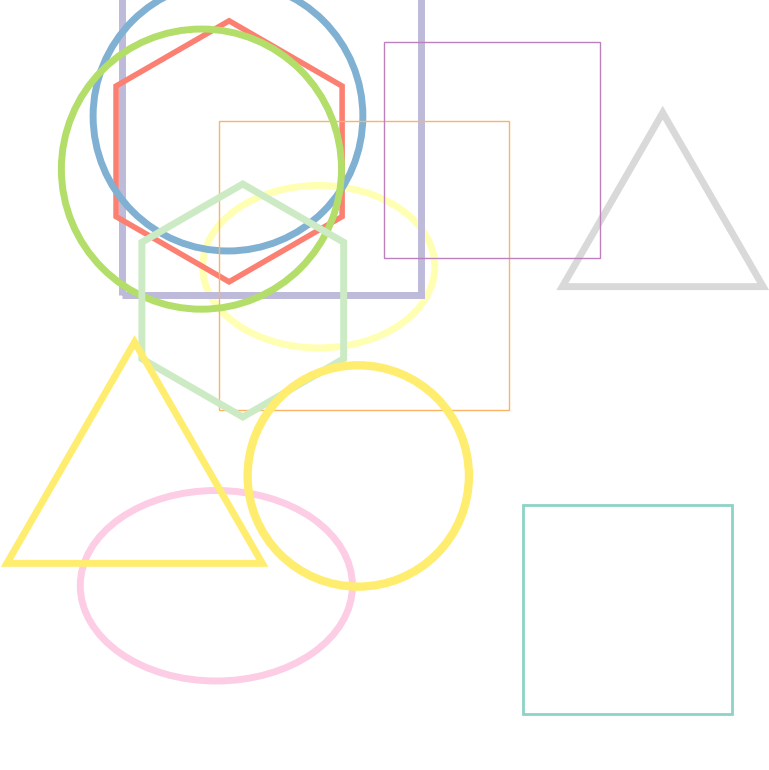[{"shape": "square", "thickness": 1, "radius": 0.68, "center": [0.815, 0.208]}, {"shape": "oval", "thickness": 2.5, "radius": 0.75, "center": [0.414, 0.654]}, {"shape": "square", "thickness": 2.5, "radius": 0.97, "center": [0.353, 0.81]}, {"shape": "hexagon", "thickness": 2, "radius": 0.85, "center": [0.298, 0.803]}, {"shape": "circle", "thickness": 2.5, "radius": 0.88, "center": [0.296, 0.849]}, {"shape": "square", "thickness": 0.5, "radius": 0.94, "center": [0.472, 0.655]}, {"shape": "circle", "thickness": 2.5, "radius": 0.91, "center": [0.262, 0.78]}, {"shape": "oval", "thickness": 2.5, "radius": 0.88, "center": [0.281, 0.239]}, {"shape": "triangle", "thickness": 2.5, "radius": 0.75, "center": [0.861, 0.703]}, {"shape": "square", "thickness": 0.5, "radius": 0.7, "center": [0.639, 0.805]}, {"shape": "hexagon", "thickness": 2.5, "radius": 0.76, "center": [0.315, 0.61]}, {"shape": "circle", "thickness": 3, "radius": 0.72, "center": [0.465, 0.382]}, {"shape": "triangle", "thickness": 2.5, "radius": 0.96, "center": [0.175, 0.364]}]